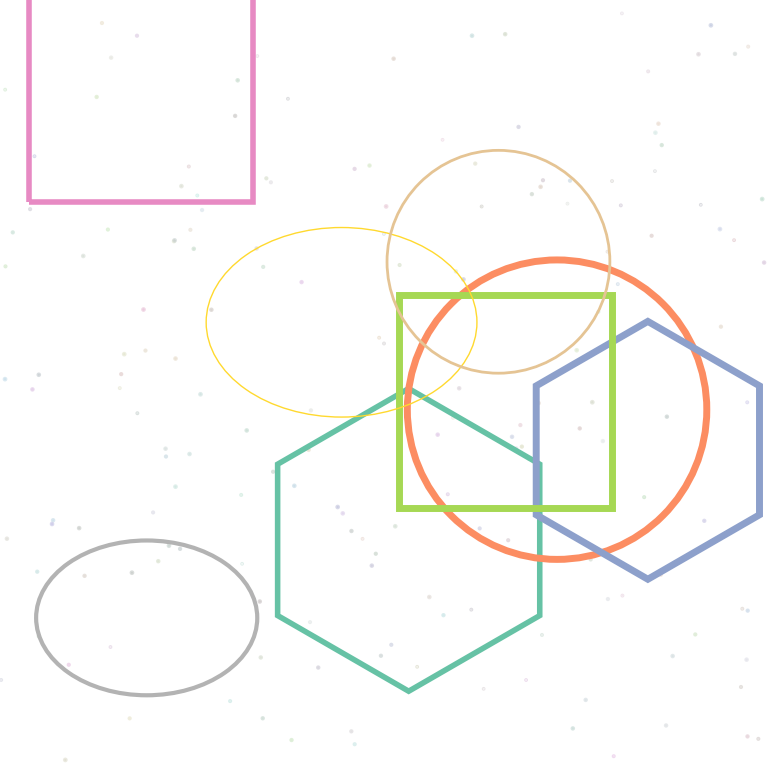[{"shape": "hexagon", "thickness": 2, "radius": 0.98, "center": [0.531, 0.299]}, {"shape": "circle", "thickness": 2.5, "radius": 0.97, "center": [0.723, 0.468]}, {"shape": "hexagon", "thickness": 2.5, "radius": 0.84, "center": [0.841, 0.415]}, {"shape": "square", "thickness": 2, "radius": 0.73, "center": [0.183, 0.883]}, {"shape": "square", "thickness": 2.5, "radius": 0.69, "center": [0.656, 0.478]}, {"shape": "oval", "thickness": 0.5, "radius": 0.88, "center": [0.444, 0.581]}, {"shape": "circle", "thickness": 1, "radius": 0.72, "center": [0.647, 0.66]}, {"shape": "oval", "thickness": 1.5, "radius": 0.72, "center": [0.191, 0.198]}]